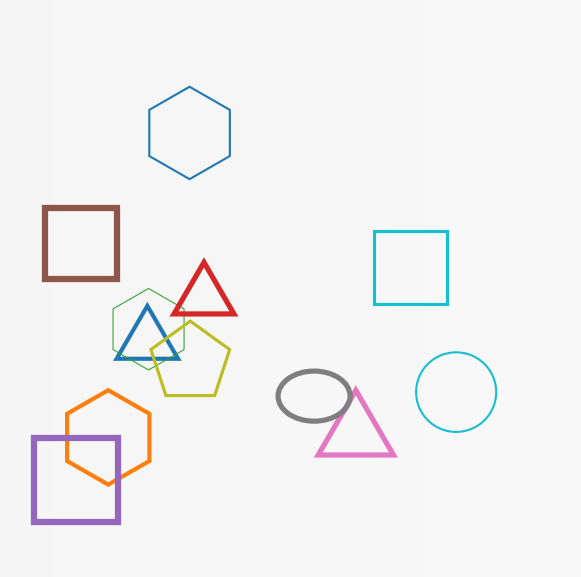[{"shape": "triangle", "thickness": 2, "radius": 0.31, "center": [0.253, 0.408]}, {"shape": "hexagon", "thickness": 1, "radius": 0.4, "center": [0.326, 0.769]}, {"shape": "hexagon", "thickness": 2, "radius": 0.41, "center": [0.186, 0.242]}, {"shape": "hexagon", "thickness": 0.5, "radius": 0.35, "center": [0.256, 0.429]}, {"shape": "triangle", "thickness": 2.5, "radius": 0.3, "center": [0.351, 0.485]}, {"shape": "square", "thickness": 3, "radius": 0.36, "center": [0.13, 0.169]}, {"shape": "square", "thickness": 3, "radius": 0.31, "center": [0.139, 0.577]}, {"shape": "triangle", "thickness": 2.5, "radius": 0.37, "center": [0.612, 0.249]}, {"shape": "oval", "thickness": 2.5, "radius": 0.31, "center": [0.54, 0.313]}, {"shape": "pentagon", "thickness": 1.5, "radius": 0.36, "center": [0.327, 0.372]}, {"shape": "circle", "thickness": 1, "radius": 0.34, "center": [0.785, 0.32]}, {"shape": "square", "thickness": 1.5, "radius": 0.31, "center": [0.706, 0.536]}]